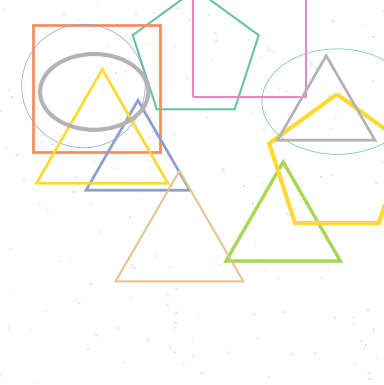[{"shape": "pentagon", "thickness": 1.5, "radius": 0.86, "center": [0.508, 0.855]}, {"shape": "oval", "thickness": 0.5, "radius": 0.98, "center": [0.876, 0.736]}, {"shape": "square", "thickness": 2, "radius": 0.83, "center": [0.252, 0.77]}, {"shape": "circle", "thickness": 0.5, "radius": 0.8, "center": [0.217, 0.777]}, {"shape": "triangle", "thickness": 2, "radius": 0.78, "center": [0.358, 0.584]}, {"shape": "square", "thickness": 1.5, "radius": 0.74, "center": [0.649, 0.894]}, {"shape": "triangle", "thickness": 2.5, "radius": 0.86, "center": [0.736, 0.408]}, {"shape": "triangle", "thickness": 2, "radius": 0.99, "center": [0.266, 0.623]}, {"shape": "pentagon", "thickness": 3, "radius": 0.93, "center": [0.875, 0.57]}, {"shape": "triangle", "thickness": 1.5, "radius": 0.96, "center": [0.466, 0.365]}, {"shape": "oval", "thickness": 3, "radius": 0.7, "center": [0.245, 0.761]}, {"shape": "triangle", "thickness": 2, "radius": 0.73, "center": [0.847, 0.709]}]